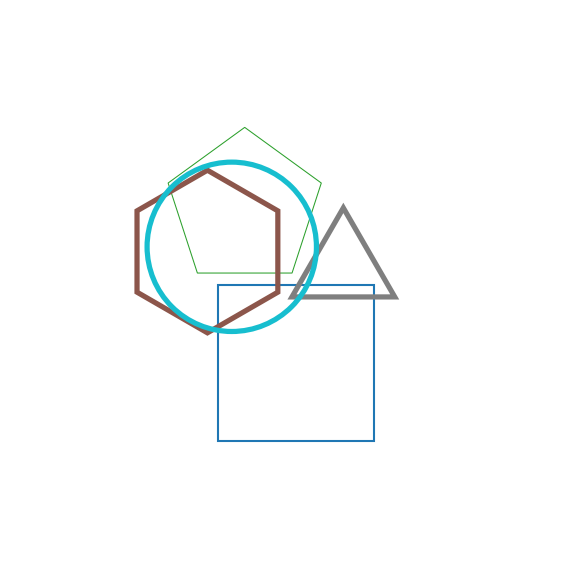[{"shape": "square", "thickness": 1, "radius": 0.68, "center": [0.512, 0.37]}, {"shape": "pentagon", "thickness": 0.5, "radius": 0.7, "center": [0.424, 0.639]}, {"shape": "hexagon", "thickness": 2.5, "radius": 0.7, "center": [0.359, 0.564]}, {"shape": "triangle", "thickness": 2.5, "radius": 0.51, "center": [0.595, 0.536]}, {"shape": "circle", "thickness": 2.5, "radius": 0.73, "center": [0.401, 0.572]}]